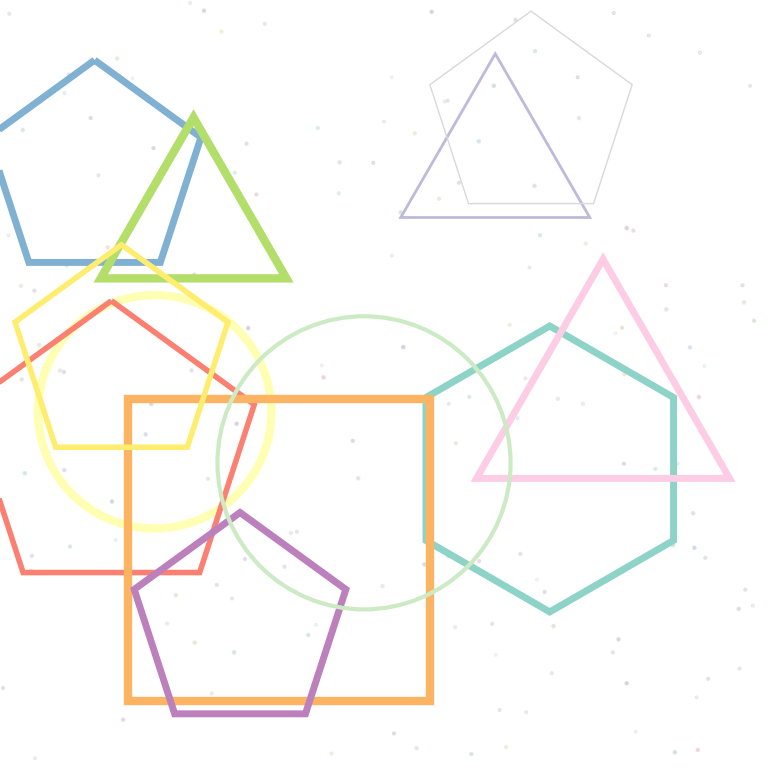[{"shape": "hexagon", "thickness": 2.5, "radius": 0.93, "center": [0.714, 0.391]}, {"shape": "circle", "thickness": 3, "radius": 0.76, "center": [0.201, 0.465]}, {"shape": "triangle", "thickness": 1, "radius": 0.71, "center": [0.643, 0.788]}, {"shape": "pentagon", "thickness": 2, "radius": 0.98, "center": [0.145, 0.414]}, {"shape": "pentagon", "thickness": 2.5, "radius": 0.73, "center": [0.123, 0.777]}, {"shape": "square", "thickness": 3, "radius": 0.98, "center": [0.363, 0.286]}, {"shape": "triangle", "thickness": 3, "radius": 0.7, "center": [0.251, 0.708]}, {"shape": "triangle", "thickness": 2.5, "radius": 0.95, "center": [0.783, 0.474]}, {"shape": "pentagon", "thickness": 0.5, "radius": 0.69, "center": [0.69, 0.847]}, {"shape": "pentagon", "thickness": 2.5, "radius": 0.72, "center": [0.312, 0.19]}, {"shape": "circle", "thickness": 1.5, "radius": 0.95, "center": [0.473, 0.399]}, {"shape": "pentagon", "thickness": 2, "radius": 0.73, "center": [0.158, 0.537]}]